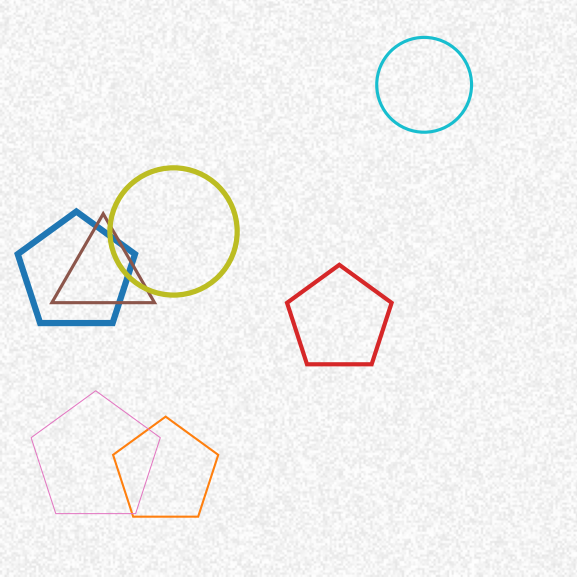[{"shape": "pentagon", "thickness": 3, "radius": 0.53, "center": [0.132, 0.526]}, {"shape": "pentagon", "thickness": 1, "radius": 0.48, "center": [0.287, 0.182]}, {"shape": "pentagon", "thickness": 2, "radius": 0.48, "center": [0.588, 0.445]}, {"shape": "triangle", "thickness": 1.5, "radius": 0.51, "center": [0.179, 0.526]}, {"shape": "pentagon", "thickness": 0.5, "radius": 0.59, "center": [0.166, 0.205]}, {"shape": "circle", "thickness": 2.5, "radius": 0.55, "center": [0.3, 0.598]}, {"shape": "circle", "thickness": 1.5, "radius": 0.41, "center": [0.734, 0.852]}]